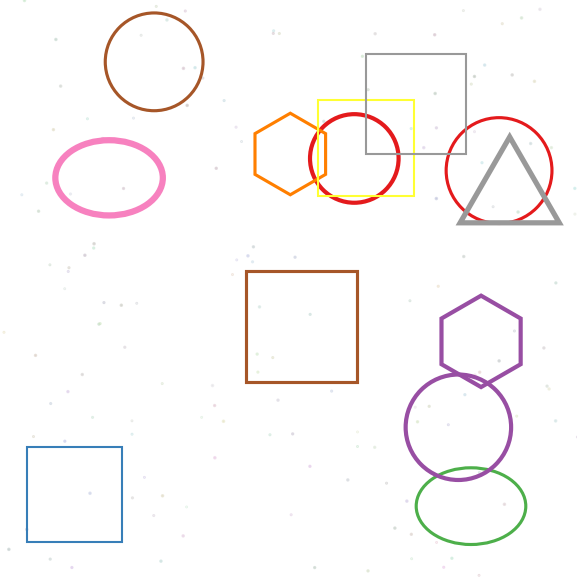[{"shape": "circle", "thickness": 2, "radius": 0.38, "center": [0.614, 0.725]}, {"shape": "circle", "thickness": 1.5, "radius": 0.46, "center": [0.864, 0.704]}, {"shape": "square", "thickness": 1, "radius": 0.41, "center": [0.129, 0.142]}, {"shape": "oval", "thickness": 1.5, "radius": 0.47, "center": [0.816, 0.123]}, {"shape": "circle", "thickness": 2, "radius": 0.46, "center": [0.794, 0.259]}, {"shape": "hexagon", "thickness": 2, "radius": 0.4, "center": [0.833, 0.408]}, {"shape": "hexagon", "thickness": 1.5, "radius": 0.35, "center": [0.503, 0.732]}, {"shape": "square", "thickness": 1, "radius": 0.42, "center": [0.634, 0.743]}, {"shape": "circle", "thickness": 1.5, "radius": 0.42, "center": [0.267, 0.892]}, {"shape": "square", "thickness": 1.5, "radius": 0.48, "center": [0.522, 0.434]}, {"shape": "oval", "thickness": 3, "radius": 0.47, "center": [0.189, 0.691]}, {"shape": "square", "thickness": 1, "radius": 0.43, "center": [0.72, 0.819]}, {"shape": "triangle", "thickness": 2.5, "radius": 0.5, "center": [0.883, 0.663]}]